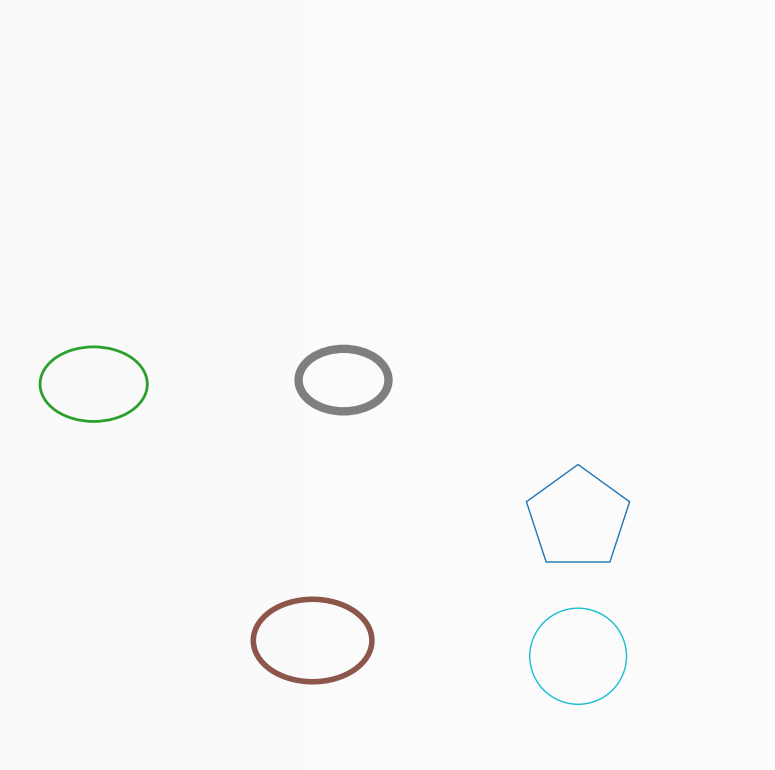[{"shape": "pentagon", "thickness": 0.5, "radius": 0.35, "center": [0.746, 0.327]}, {"shape": "oval", "thickness": 1, "radius": 0.35, "center": [0.121, 0.501]}, {"shape": "oval", "thickness": 2, "radius": 0.38, "center": [0.403, 0.168]}, {"shape": "oval", "thickness": 3, "radius": 0.29, "center": [0.443, 0.506]}, {"shape": "circle", "thickness": 0.5, "radius": 0.31, "center": [0.746, 0.148]}]